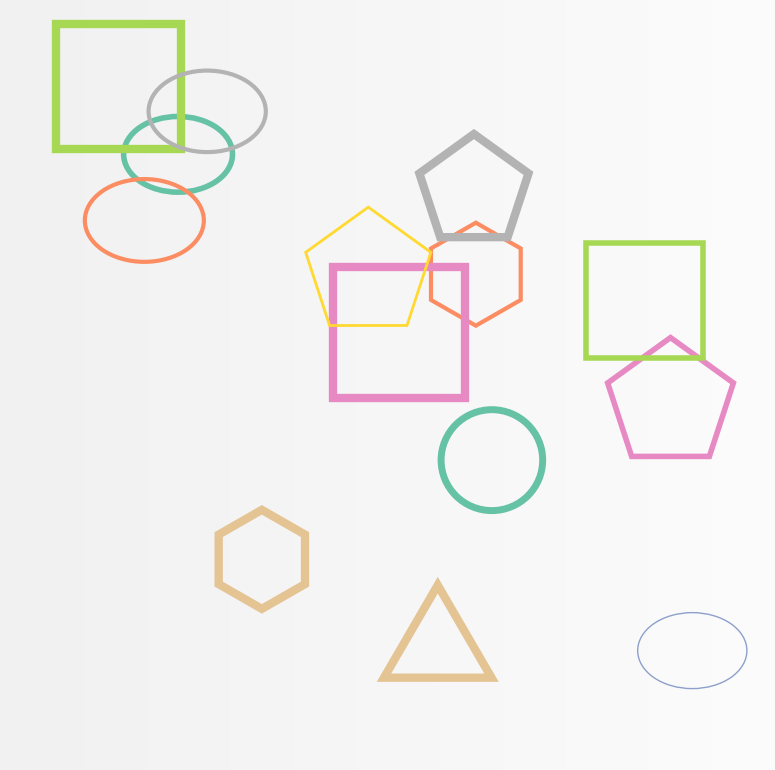[{"shape": "circle", "thickness": 2.5, "radius": 0.33, "center": [0.635, 0.402]}, {"shape": "oval", "thickness": 2, "radius": 0.35, "center": [0.23, 0.8]}, {"shape": "hexagon", "thickness": 1.5, "radius": 0.33, "center": [0.614, 0.644]}, {"shape": "oval", "thickness": 1.5, "radius": 0.38, "center": [0.186, 0.714]}, {"shape": "oval", "thickness": 0.5, "radius": 0.35, "center": [0.893, 0.155]}, {"shape": "pentagon", "thickness": 2, "radius": 0.43, "center": [0.865, 0.476]}, {"shape": "square", "thickness": 3, "radius": 0.42, "center": [0.515, 0.568]}, {"shape": "square", "thickness": 2, "radius": 0.38, "center": [0.831, 0.61]}, {"shape": "square", "thickness": 3, "radius": 0.4, "center": [0.153, 0.888]}, {"shape": "pentagon", "thickness": 1, "radius": 0.42, "center": [0.475, 0.646]}, {"shape": "triangle", "thickness": 3, "radius": 0.4, "center": [0.565, 0.16]}, {"shape": "hexagon", "thickness": 3, "radius": 0.32, "center": [0.338, 0.274]}, {"shape": "pentagon", "thickness": 3, "radius": 0.37, "center": [0.612, 0.752]}, {"shape": "oval", "thickness": 1.5, "radius": 0.38, "center": [0.267, 0.855]}]